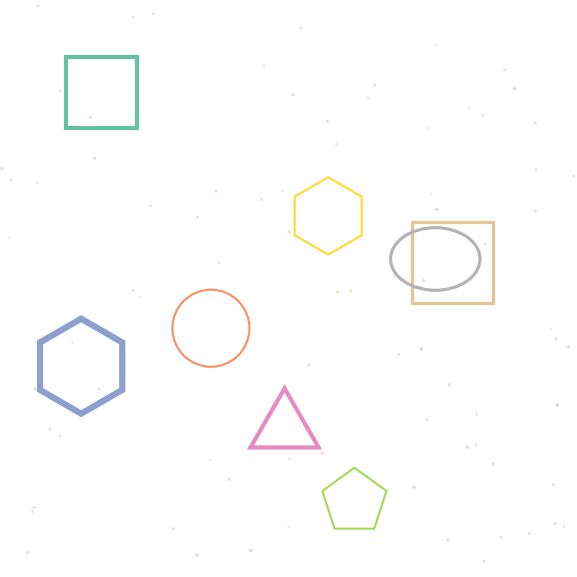[{"shape": "square", "thickness": 2, "radius": 0.31, "center": [0.175, 0.84]}, {"shape": "circle", "thickness": 1, "radius": 0.33, "center": [0.365, 0.431]}, {"shape": "hexagon", "thickness": 3, "radius": 0.41, "center": [0.141, 0.365]}, {"shape": "triangle", "thickness": 2, "radius": 0.34, "center": [0.493, 0.258]}, {"shape": "pentagon", "thickness": 1, "radius": 0.29, "center": [0.614, 0.131]}, {"shape": "hexagon", "thickness": 1, "radius": 0.33, "center": [0.568, 0.625]}, {"shape": "square", "thickness": 1.5, "radius": 0.35, "center": [0.783, 0.544]}, {"shape": "oval", "thickness": 1.5, "radius": 0.39, "center": [0.754, 0.551]}]